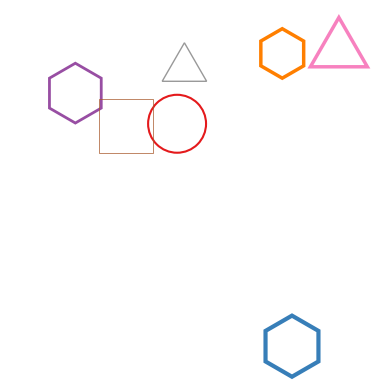[{"shape": "circle", "thickness": 1.5, "radius": 0.38, "center": [0.46, 0.679]}, {"shape": "hexagon", "thickness": 3, "radius": 0.4, "center": [0.758, 0.101]}, {"shape": "hexagon", "thickness": 2, "radius": 0.39, "center": [0.196, 0.758]}, {"shape": "hexagon", "thickness": 2.5, "radius": 0.32, "center": [0.733, 0.861]}, {"shape": "square", "thickness": 0.5, "radius": 0.35, "center": [0.327, 0.674]}, {"shape": "triangle", "thickness": 2.5, "radius": 0.43, "center": [0.88, 0.869]}, {"shape": "triangle", "thickness": 1, "radius": 0.33, "center": [0.479, 0.822]}]